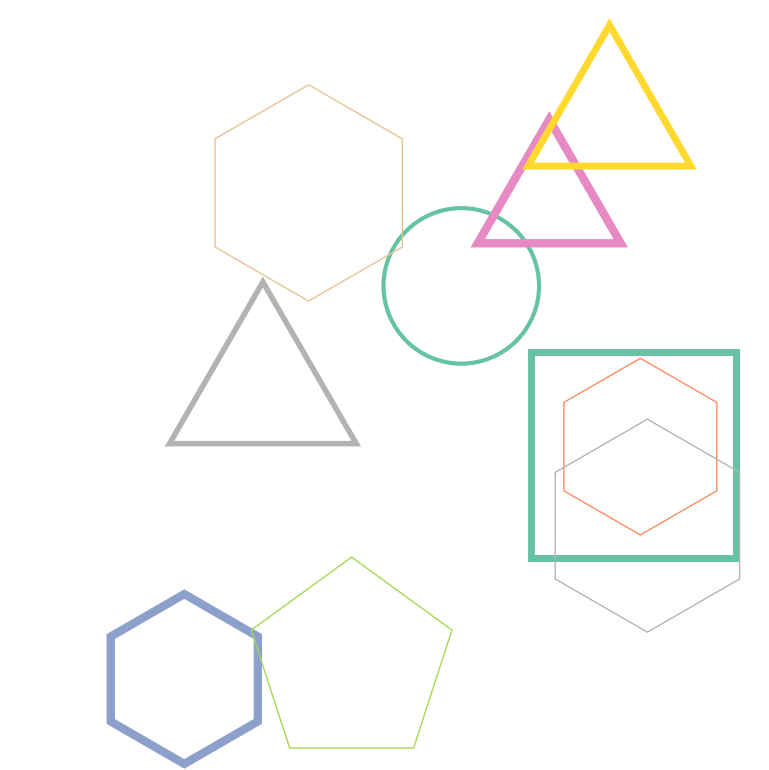[{"shape": "square", "thickness": 2.5, "radius": 0.67, "center": [0.822, 0.409]}, {"shape": "circle", "thickness": 1.5, "radius": 0.5, "center": [0.599, 0.629]}, {"shape": "hexagon", "thickness": 0.5, "radius": 0.57, "center": [0.832, 0.42]}, {"shape": "hexagon", "thickness": 3, "radius": 0.55, "center": [0.239, 0.118]}, {"shape": "triangle", "thickness": 3, "radius": 0.54, "center": [0.713, 0.738]}, {"shape": "pentagon", "thickness": 0.5, "radius": 0.68, "center": [0.457, 0.139]}, {"shape": "triangle", "thickness": 2.5, "radius": 0.61, "center": [0.792, 0.845]}, {"shape": "hexagon", "thickness": 0.5, "radius": 0.7, "center": [0.401, 0.749]}, {"shape": "hexagon", "thickness": 0.5, "radius": 0.69, "center": [0.841, 0.317]}, {"shape": "triangle", "thickness": 2, "radius": 0.7, "center": [0.341, 0.494]}]